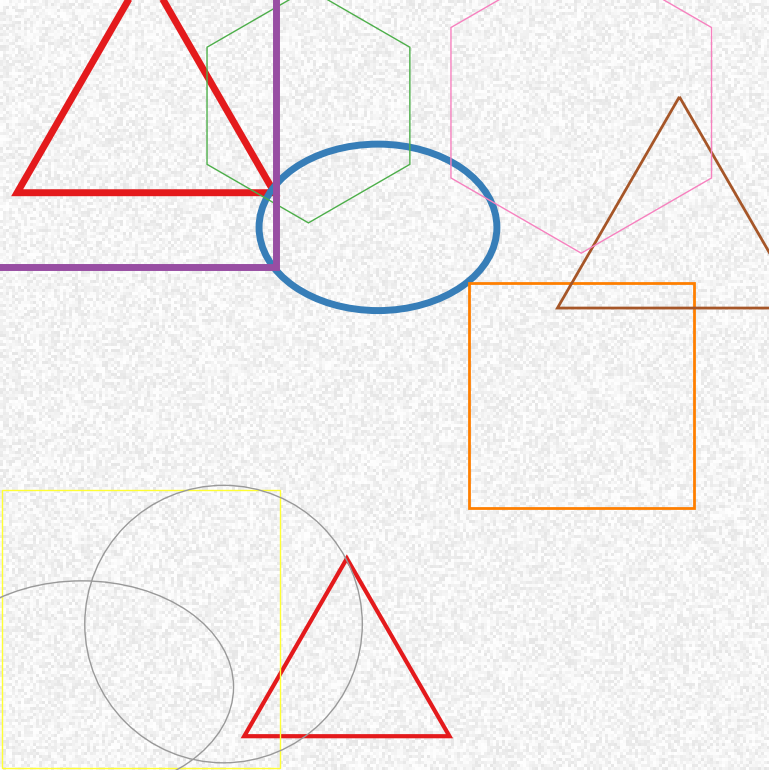[{"shape": "triangle", "thickness": 2.5, "radius": 0.96, "center": [0.189, 0.846]}, {"shape": "triangle", "thickness": 1.5, "radius": 0.77, "center": [0.45, 0.121]}, {"shape": "oval", "thickness": 2.5, "radius": 0.77, "center": [0.491, 0.705]}, {"shape": "hexagon", "thickness": 0.5, "radius": 0.76, "center": [0.401, 0.863]}, {"shape": "square", "thickness": 2.5, "radius": 0.97, "center": [0.165, 0.847]}, {"shape": "square", "thickness": 1, "radius": 0.73, "center": [0.755, 0.486]}, {"shape": "square", "thickness": 0.5, "radius": 0.9, "center": [0.183, 0.183]}, {"shape": "triangle", "thickness": 1, "radius": 0.91, "center": [0.882, 0.691]}, {"shape": "hexagon", "thickness": 0.5, "radius": 0.98, "center": [0.755, 0.867]}, {"shape": "circle", "thickness": 0.5, "radius": 0.9, "center": [0.29, 0.19]}, {"shape": "oval", "thickness": 0.5, "radius": 0.99, "center": [0.106, 0.108]}]